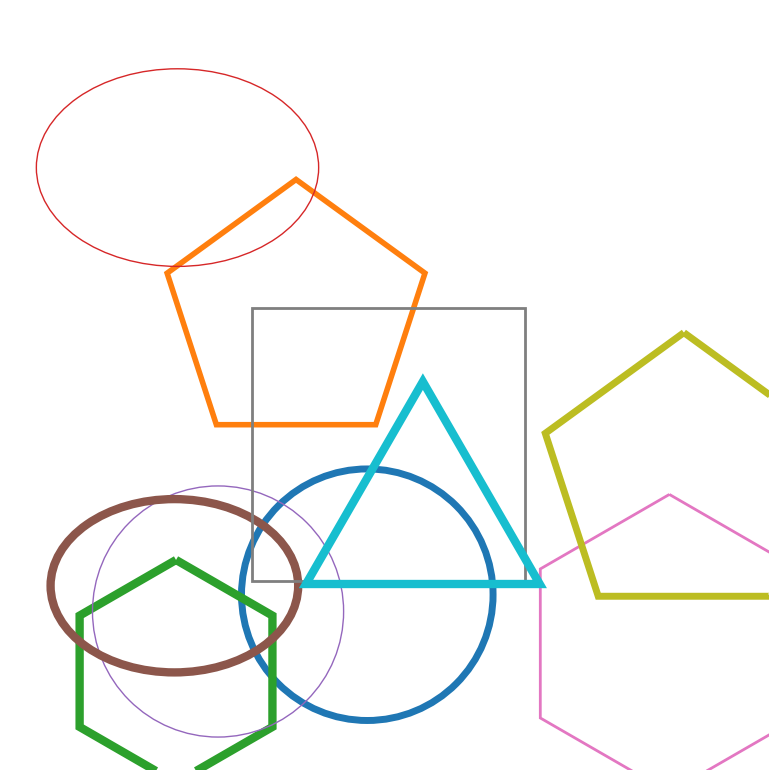[{"shape": "circle", "thickness": 2.5, "radius": 0.82, "center": [0.477, 0.228]}, {"shape": "pentagon", "thickness": 2, "radius": 0.88, "center": [0.384, 0.591]}, {"shape": "hexagon", "thickness": 3, "radius": 0.72, "center": [0.229, 0.128]}, {"shape": "oval", "thickness": 0.5, "radius": 0.92, "center": [0.231, 0.782]}, {"shape": "circle", "thickness": 0.5, "radius": 0.82, "center": [0.283, 0.206]}, {"shape": "oval", "thickness": 3, "radius": 0.8, "center": [0.226, 0.239]}, {"shape": "hexagon", "thickness": 1, "radius": 0.97, "center": [0.869, 0.164]}, {"shape": "square", "thickness": 1, "radius": 0.89, "center": [0.505, 0.423]}, {"shape": "pentagon", "thickness": 2.5, "radius": 0.95, "center": [0.888, 0.379]}, {"shape": "triangle", "thickness": 3, "radius": 0.88, "center": [0.549, 0.329]}]